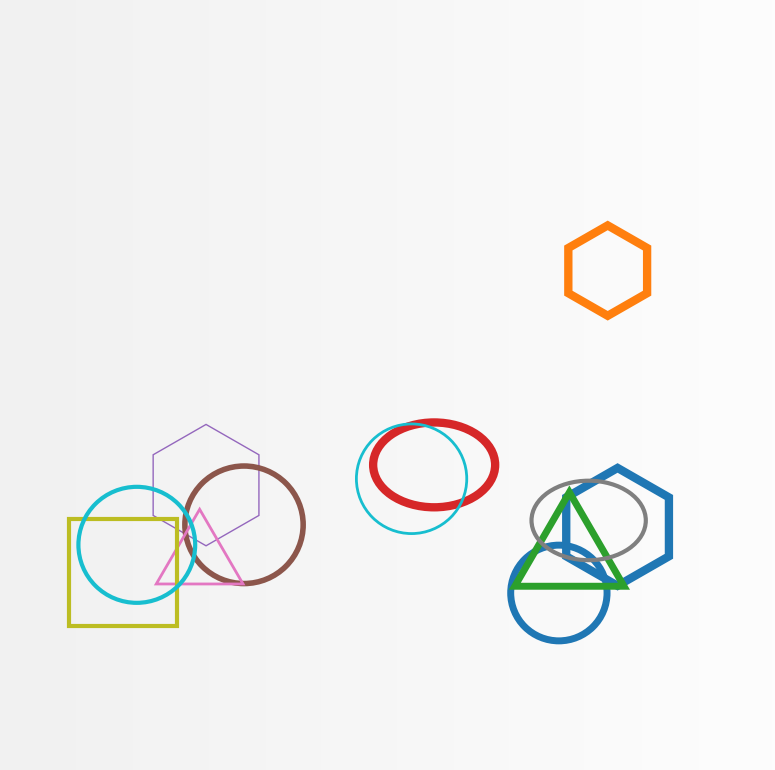[{"shape": "circle", "thickness": 2.5, "radius": 0.31, "center": [0.721, 0.23]}, {"shape": "hexagon", "thickness": 3, "radius": 0.38, "center": [0.797, 0.316]}, {"shape": "hexagon", "thickness": 3, "radius": 0.29, "center": [0.784, 0.649]}, {"shape": "triangle", "thickness": 2.5, "radius": 0.41, "center": [0.735, 0.279]}, {"shape": "oval", "thickness": 3, "radius": 0.39, "center": [0.56, 0.396]}, {"shape": "hexagon", "thickness": 0.5, "radius": 0.39, "center": [0.266, 0.37]}, {"shape": "circle", "thickness": 2, "radius": 0.38, "center": [0.315, 0.318]}, {"shape": "triangle", "thickness": 1, "radius": 0.32, "center": [0.258, 0.274]}, {"shape": "oval", "thickness": 1.5, "radius": 0.37, "center": [0.76, 0.324]}, {"shape": "square", "thickness": 1.5, "radius": 0.35, "center": [0.158, 0.257]}, {"shape": "circle", "thickness": 1, "radius": 0.36, "center": [0.531, 0.378]}, {"shape": "circle", "thickness": 1.5, "radius": 0.38, "center": [0.177, 0.292]}]